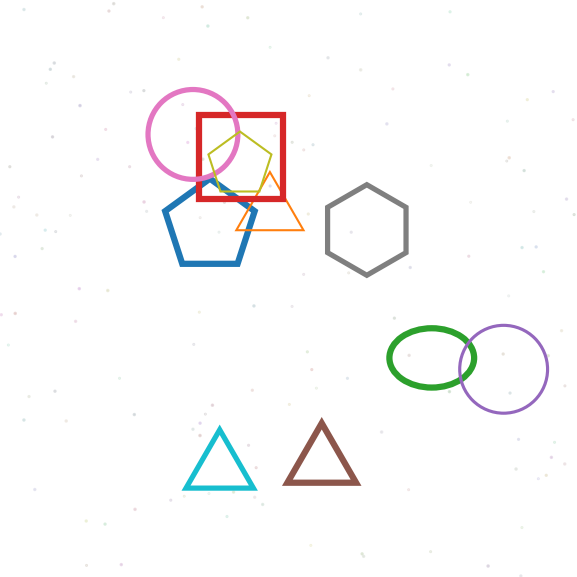[{"shape": "pentagon", "thickness": 3, "radius": 0.41, "center": [0.363, 0.608]}, {"shape": "triangle", "thickness": 1, "radius": 0.34, "center": [0.467, 0.634]}, {"shape": "oval", "thickness": 3, "radius": 0.37, "center": [0.748, 0.379]}, {"shape": "square", "thickness": 3, "radius": 0.36, "center": [0.418, 0.727]}, {"shape": "circle", "thickness": 1.5, "radius": 0.38, "center": [0.872, 0.36]}, {"shape": "triangle", "thickness": 3, "radius": 0.34, "center": [0.557, 0.198]}, {"shape": "circle", "thickness": 2.5, "radius": 0.39, "center": [0.334, 0.766]}, {"shape": "hexagon", "thickness": 2.5, "radius": 0.39, "center": [0.635, 0.601]}, {"shape": "pentagon", "thickness": 1, "radius": 0.29, "center": [0.415, 0.714]}, {"shape": "triangle", "thickness": 2.5, "radius": 0.34, "center": [0.38, 0.188]}]